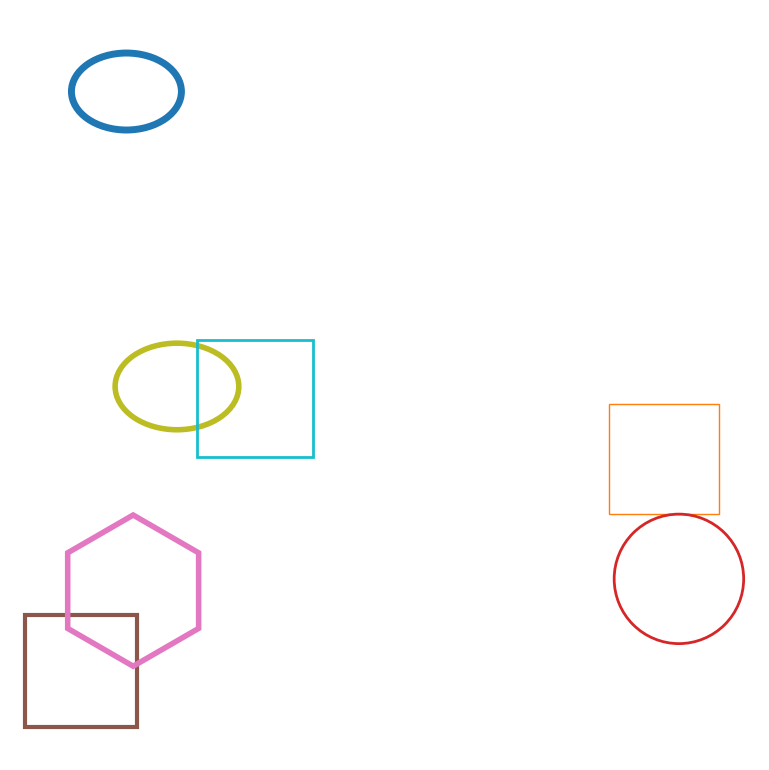[{"shape": "oval", "thickness": 2.5, "radius": 0.36, "center": [0.164, 0.881]}, {"shape": "square", "thickness": 0.5, "radius": 0.36, "center": [0.862, 0.404]}, {"shape": "circle", "thickness": 1, "radius": 0.42, "center": [0.882, 0.248]}, {"shape": "square", "thickness": 1.5, "radius": 0.36, "center": [0.105, 0.129]}, {"shape": "hexagon", "thickness": 2, "radius": 0.49, "center": [0.173, 0.233]}, {"shape": "oval", "thickness": 2, "radius": 0.4, "center": [0.23, 0.498]}, {"shape": "square", "thickness": 1, "radius": 0.38, "center": [0.331, 0.482]}]